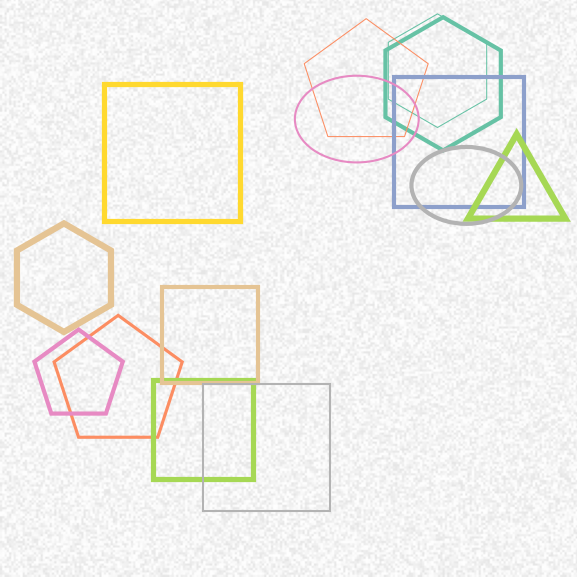[{"shape": "hexagon", "thickness": 0.5, "radius": 0.49, "center": [0.758, 0.877]}, {"shape": "hexagon", "thickness": 2, "radius": 0.58, "center": [0.767, 0.854]}, {"shape": "pentagon", "thickness": 0.5, "radius": 0.56, "center": [0.634, 0.854]}, {"shape": "pentagon", "thickness": 1.5, "radius": 0.58, "center": [0.205, 0.336]}, {"shape": "square", "thickness": 2, "radius": 0.56, "center": [0.796, 0.752]}, {"shape": "pentagon", "thickness": 2, "radius": 0.4, "center": [0.136, 0.348]}, {"shape": "oval", "thickness": 1, "radius": 0.54, "center": [0.618, 0.793]}, {"shape": "triangle", "thickness": 3, "radius": 0.49, "center": [0.895, 0.669]}, {"shape": "square", "thickness": 2.5, "radius": 0.43, "center": [0.351, 0.256]}, {"shape": "square", "thickness": 2.5, "radius": 0.59, "center": [0.298, 0.735]}, {"shape": "hexagon", "thickness": 3, "radius": 0.47, "center": [0.111, 0.518]}, {"shape": "square", "thickness": 2, "radius": 0.41, "center": [0.363, 0.418]}, {"shape": "square", "thickness": 1, "radius": 0.55, "center": [0.461, 0.224]}, {"shape": "oval", "thickness": 2, "radius": 0.48, "center": [0.808, 0.678]}]